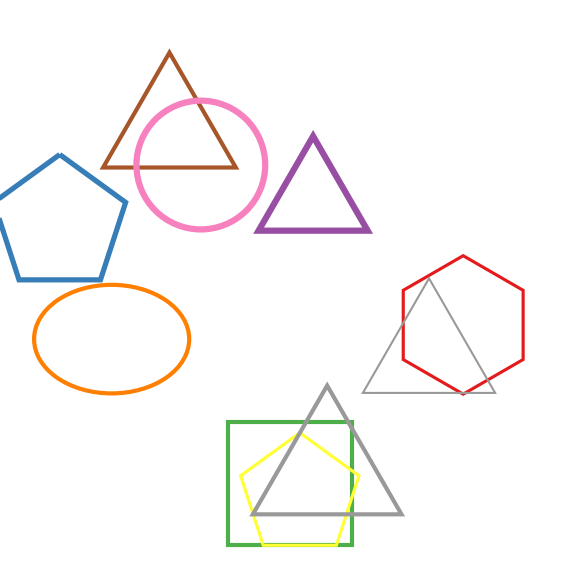[{"shape": "hexagon", "thickness": 1.5, "radius": 0.6, "center": [0.802, 0.436]}, {"shape": "pentagon", "thickness": 2.5, "radius": 0.6, "center": [0.103, 0.612]}, {"shape": "square", "thickness": 2, "radius": 0.53, "center": [0.502, 0.162]}, {"shape": "triangle", "thickness": 3, "radius": 0.55, "center": [0.542, 0.654]}, {"shape": "oval", "thickness": 2, "radius": 0.67, "center": [0.193, 0.412]}, {"shape": "pentagon", "thickness": 1.5, "radius": 0.54, "center": [0.519, 0.142]}, {"shape": "triangle", "thickness": 2, "radius": 0.66, "center": [0.293, 0.775]}, {"shape": "circle", "thickness": 3, "radius": 0.56, "center": [0.348, 0.713]}, {"shape": "triangle", "thickness": 2, "radius": 0.74, "center": [0.567, 0.183]}, {"shape": "triangle", "thickness": 1, "radius": 0.66, "center": [0.743, 0.385]}]